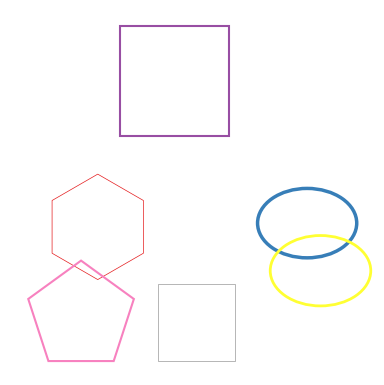[{"shape": "hexagon", "thickness": 0.5, "radius": 0.68, "center": [0.254, 0.411]}, {"shape": "oval", "thickness": 2.5, "radius": 0.64, "center": [0.798, 0.42]}, {"shape": "square", "thickness": 1.5, "radius": 0.71, "center": [0.453, 0.79]}, {"shape": "oval", "thickness": 2, "radius": 0.65, "center": [0.832, 0.297]}, {"shape": "pentagon", "thickness": 1.5, "radius": 0.72, "center": [0.211, 0.179]}, {"shape": "square", "thickness": 0.5, "radius": 0.5, "center": [0.51, 0.163]}]